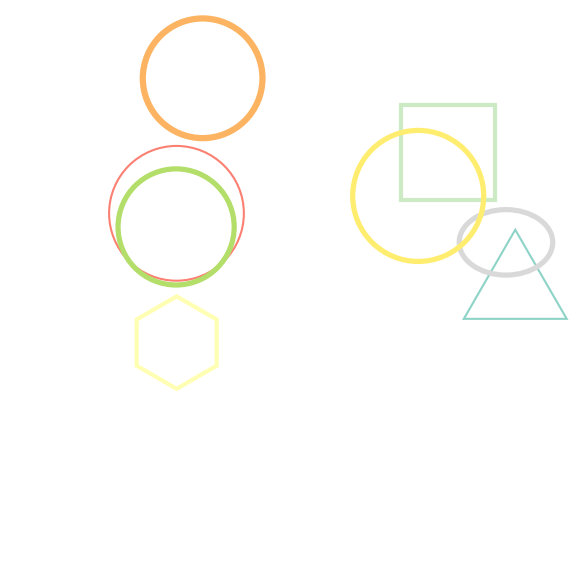[{"shape": "triangle", "thickness": 1, "radius": 0.51, "center": [0.892, 0.498]}, {"shape": "hexagon", "thickness": 2, "radius": 0.4, "center": [0.306, 0.406]}, {"shape": "circle", "thickness": 1, "radius": 0.58, "center": [0.306, 0.63]}, {"shape": "circle", "thickness": 3, "radius": 0.52, "center": [0.351, 0.864]}, {"shape": "circle", "thickness": 2.5, "radius": 0.5, "center": [0.305, 0.606]}, {"shape": "oval", "thickness": 2.5, "radius": 0.4, "center": [0.876, 0.579]}, {"shape": "square", "thickness": 2, "radius": 0.41, "center": [0.775, 0.735]}, {"shape": "circle", "thickness": 2.5, "radius": 0.57, "center": [0.724, 0.66]}]